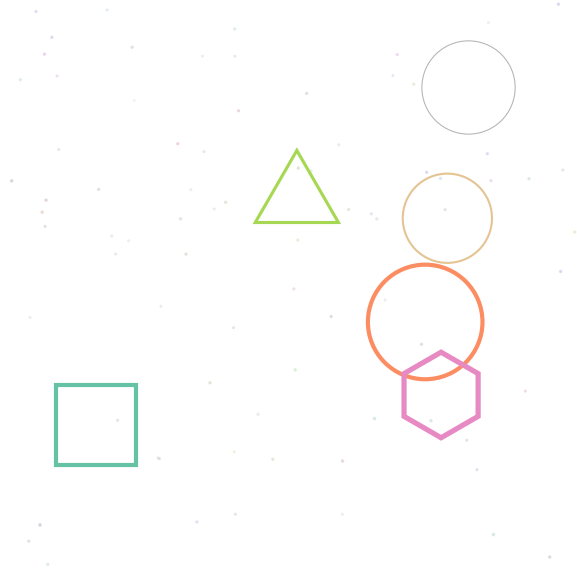[{"shape": "square", "thickness": 2, "radius": 0.35, "center": [0.167, 0.263]}, {"shape": "circle", "thickness": 2, "radius": 0.5, "center": [0.736, 0.442]}, {"shape": "hexagon", "thickness": 2.5, "radius": 0.37, "center": [0.764, 0.315]}, {"shape": "triangle", "thickness": 1.5, "radius": 0.42, "center": [0.514, 0.655]}, {"shape": "circle", "thickness": 1, "radius": 0.39, "center": [0.775, 0.621]}, {"shape": "circle", "thickness": 0.5, "radius": 0.4, "center": [0.811, 0.848]}]